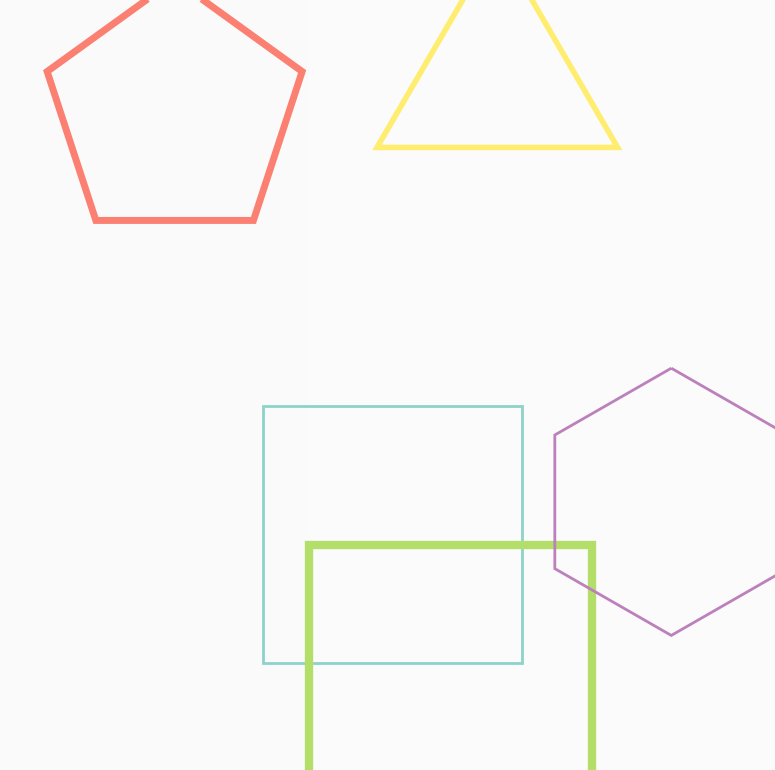[{"shape": "square", "thickness": 1, "radius": 0.84, "center": [0.506, 0.305]}, {"shape": "pentagon", "thickness": 2.5, "radius": 0.86, "center": [0.225, 0.854]}, {"shape": "square", "thickness": 3, "radius": 0.91, "center": [0.582, 0.11]}, {"shape": "hexagon", "thickness": 1, "radius": 0.87, "center": [0.866, 0.348]}, {"shape": "triangle", "thickness": 2, "radius": 0.9, "center": [0.642, 0.898]}]